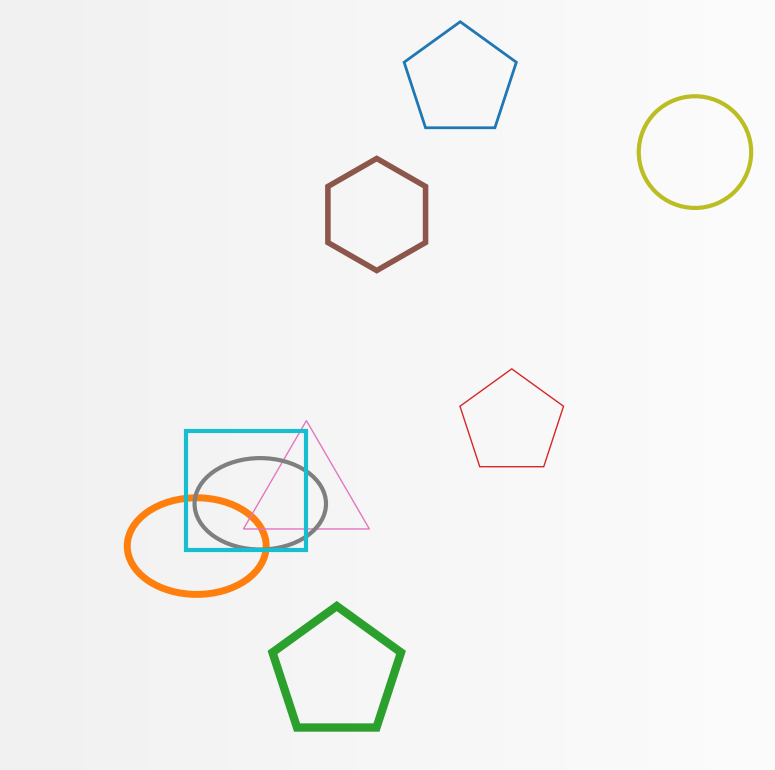[{"shape": "pentagon", "thickness": 1, "radius": 0.38, "center": [0.594, 0.896]}, {"shape": "oval", "thickness": 2.5, "radius": 0.45, "center": [0.254, 0.291]}, {"shape": "pentagon", "thickness": 3, "radius": 0.44, "center": [0.435, 0.126]}, {"shape": "pentagon", "thickness": 0.5, "radius": 0.35, "center": [0.66, 0.451]}, {"shape": "hexagon", "thickness": 2, "radius": 0.36, "center": [0.486, 0.721]}, {"shape": "triangle", "thickness": 0.5, "radius": 0.47, "center": [0.395, 0.36]}, {"shape": "oval", "thickness": 1.5, "radius": 0.42, "center": [0.336, 0.346]}, {"shape": "circle", "thickness": 1.5, "radius": 0.36, "center": [0.897, 0.802]}, {"shape": "square", "thickness": 1.5, "radius": 0.39, "center": [0.317, 0.364]}]